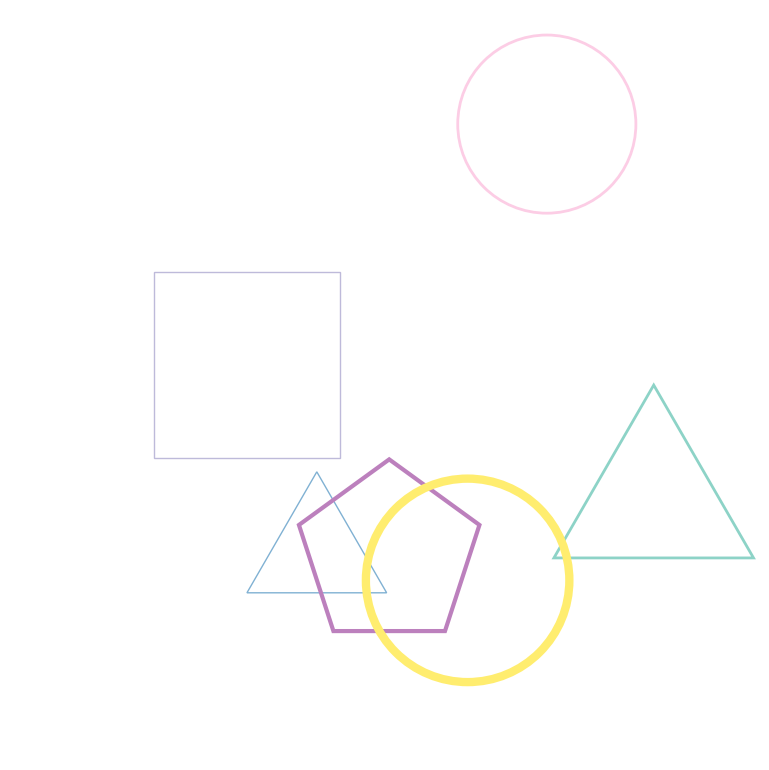[{"shape": "triangle", "thickness": 1, "radius": 0.75, "center": [0.849, 0.35]}, {"shape": "square", "thickness": 0.5, "radius": 0.6, "center": [0.321, 0.526]}, {"shape": "triangle", "thickness": 0.5, "radius": 0.52, "center": [0.411, 0.282]}, {"shape": "circle", "thickness": 1, "radius": 0.58, "center": [0.71, 0.839]}, {"shape": "pentagon", "thickness": 1.5, "radius": 0.62, "center": [0.505, 0.28]}, {"shape": "circle", "thickness": 3, "radius": 0.66, "center": [0.607, 0.246]}]